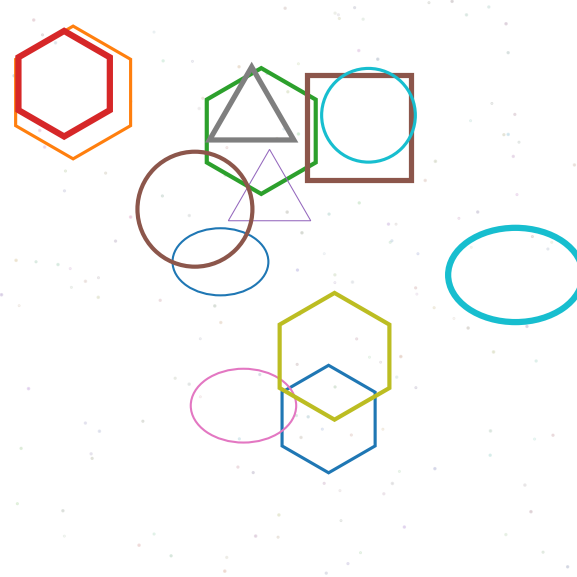[{"shape": "hexagon", "thickness": 1.5, "radius": 0.47, "center": [0.569, 0.274]}, {"shape": "oval", "thickness": 1, "radius": 0.42, "center": [0.382, 0.546]}, {"shape": "hexagon", "thickness": 1.5, "radius": 0.57, "center": [0.127, 0.839]}, {"shape": "hexagon", "thickness": 2, "radius": 0.54, "center": [0.452, 0.772]}, {"shape": "hexagon", "thickness": 3, "radius": 0.46, "center": [0.111, 0.854]}, {"shape": "triangle", "thickness": 0.5, "radius": 0.41, "center": [0.467, 0.658]}, {"shape": "circle", "thickness": 2, "radius": 0.5, "center": [0.338, 0.637]}, {"shape": "square", "thickness": 2.5, "radius": 0.45, "center": [0.622, 0.778]}, {"shape": "oval", "thickness": 1, "radius": 0.46, "center": [0.422, 0.297]}, {"shape": "triangle", "thickness": 2.5, "radius": 0.42, "center": [0.436, 0.799]}, {"shape": "hexagon", "thickness": 2, "radius": 0.55, "center": [0.579, 0.382]}, {"shape": "oval", "thickness": 3, "radius": 0.58, "center": [0.893, 0.523]}, {"shape": "circle", "thickness": 1.5, "radius": 0.41, "center": [0.638, 0.8]}]